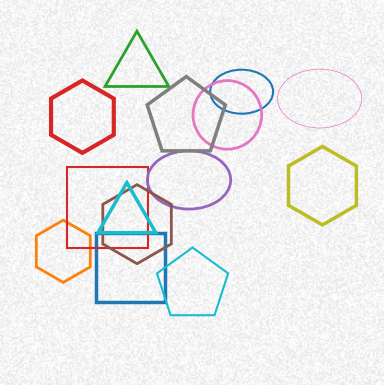[{"shape": "oval", "thickness": 1.5, "radius": 0.41, "center": [0.628, 0.762]}, {"shape": "square", "thickness": 2.5, "radius": 0.45, "center": [0.338, 0.304]}, {"shape": "hexagon", "thickness": 2, "radius": 0.4, "center": [0.164, 0.347]}, {"shape": "triangle", "thickness": 2, "radius": 0.48, "center": [0.356, 0.823]}, {"shape": "square", "thickness": 1.5, "radius": 0.53, "center": [0.279, 0.461]}, {"shape": "hexagon", "thickness": 3, "radius": 0.47, "center": [0.214, 0.697]}, {"shape": "oval", "thickness": 2, "radius": 0.54, "center": [0.491, 0.533]}, {"shape": "hexagon", "thickness": 2, "radius": 0.51, "center": [0.356, 0.418]}, {"shape": "circle", "thickness": 2, "radius": 0.45, "center": [0.59, 0.702]}, {"shape": "oval", "thickness": 0.5, "radius": 0.55, "center": [0.83, 0.744]}, {"shape": "pentagon", "thickness": 2.5, "radius": 0.53, "center": [0.484, 0.694]}, {"shape": "hexagon", "thickness": 2.5, "radius": 0.51, "center": [0.838, 0.518]}, {"shape": "triangle", "thickness": 2.5, "radius": 0.43, "center": [0.33, 0.439]}, {"shape": "pentagon", "thickness": 1.5, "radius": 0.49, "center": [0.5, 0.26]}]